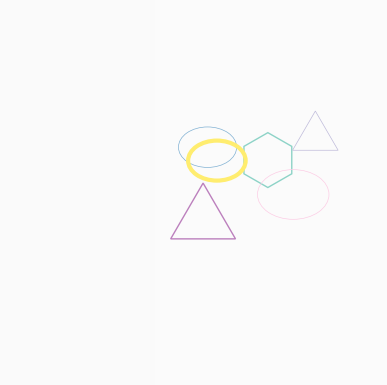[{"shape": "hexagon", "thickness": 1, "radius": 0.36, "center": [0.691, 0.584]}, {"shape": "triangle", "thickness": 0.5, "radius": 0.34, "center": [0.814, 0.644]}, {"shape": "oval", "thickness": 0.5, "radius": 0.38, "center": [0.536, 0.618]}, {"shape": "oval", "thickness": 0.5, "radius": 0.46, "center": [0.757, 0.495]}, {"shape": "triangle", "thickness": 1, "radius": 0.48, "center": [0.524, 0.428]}, {"shape": "oval", "thickness": 3, "radius": 0.37, "center": [0.56, 0.583]}]